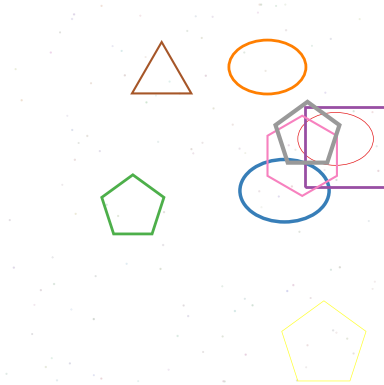[{"shape": "oval", "thickness": 0.5, "radius": 0.49, "center": [0.872, 0.639]}, {"shape": "oval", "thickness": 2.5, "radius": 0.58, "center": [0.739, 0.505]}, {"shape": "pentagon", "thickness": 2, "radius": 0.42, "center": [0.345, 0.461]}, {"shape": "square", "thickness": 2, "radius": 0.52, "center": [0.897, 0.619]}, {"shape": "oval", "thickness": 2, "radius": 0.5, "center": [0.695, 0.826]}, {"shape": "pentagon", "thickness": 0.5, "radius": 0.58, "center": [0.841, 0.104]}, {"shape": "triangle", "thickness": 1.5, "radius": 0.45, "center": [0.42, 0.802]}, {"shape": "hexagon", "thickness": 1.5, "radius": 0.52, "center": [0.785, 0.595]}, {"shape": "pentagon", "thickness": 3, "radius": 0.44, "center": [0.799, 0.648]}]